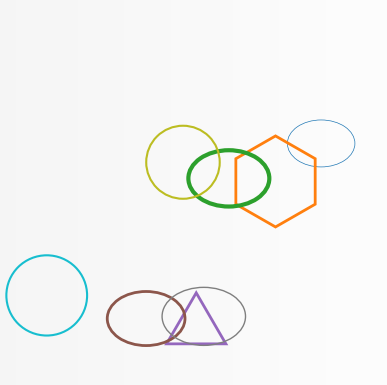[{"shape": "oval", "thickness": 0.5, "radius": 0.44, "center": [0.829, 0.627]}, {"shape": "hexagon", "thickness": 2, "radius": 0.59, "center": [0.711, 0.529]}, {"shape": "oval", "thickness": 3, "radius": 0.52, "center": [0.591, 0.537]}, {"shape": "triangle", "thickness": 2, "radius": 0.44, "center": [0.506, 0.151]}, {"shape": "oval", "thickness": 2, "radius": 0.5, "center": [0.377, 0.173]}, {"shape": "oval", "thickness": 1, "radius": 0.54, "center": [0.526, 0.178]}, {"shape": "circle", "thickness": 1.5, "radius": 0.47, "center": [0.472, 0.579]}, {"shape": "circle", "thickness": 1.5, "radius": 0.52, "center": [0.121, 0.233]}]